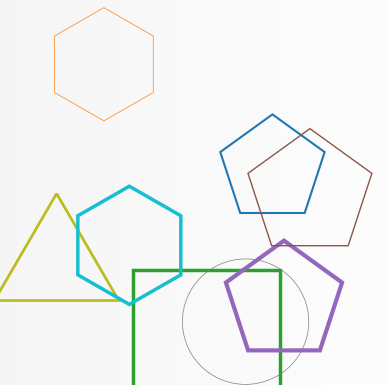[{"shape": "pentagon", "thickness": 1.5, "radius": 0.71, "center": [0.703, 0.561]}, {"shape": "hexagon", "thickness": 0.5, "radius": 0.74, "center": [0.268, 0.833]}, {"shape": "square", "thickness": 2.5, "radius": 0.95, "center": [0.534, 0.11]}, {"shape": "pentagon", "thickness": 3, "radius": 0.79, "center": [0.733, 0.217]}, {"shape": "pentagon", "thickness": 1, "radius": 0.84, "center": [0.8, 0.498]}, {"shape": "circle", "thickness": 0.5, "radius": 0.81, "center": [0.634, 0.165]}, {"shape": "triangle", "thickness": 2, "radius": 0.93, "center": [0.146, 0.312]}, {"shape": "hexagon", "thickness": 2.5, "radius": 0.77, "center": [0.334, 0.363]}]